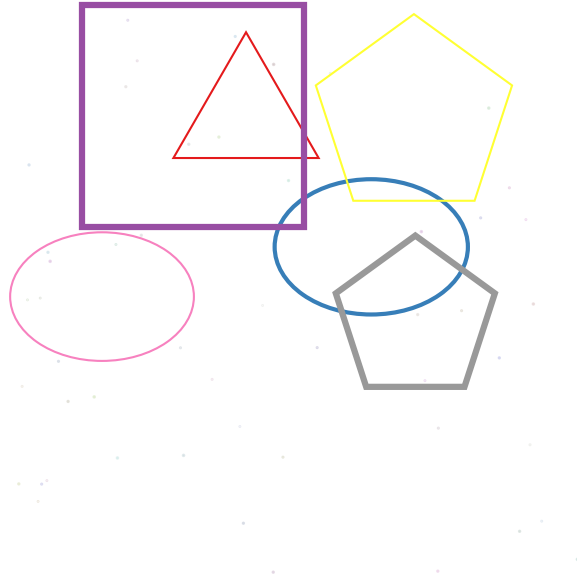[{"shape": "triangle", "thickness": 1, "radius": 0.73, "center": [0.426, 0.798]}, {"shape": "oval", "thickness": 2, "radius": 0.84, "center": [0.643, 0.572]}, {"shape": "square", "thickness": 3, "radius": 0.96, "center": [0.334, 0.799]}, {"shape": "pentagon", "thickness": 1, "radius": 0.89, "center": [0.717, 0.796]}, {"shape": "oval", "thickness": 1, "radius": 0.8, "center": [0.177, 0.486]}, {"shape": "pentagon", "thickness": 3, "radius": 0.72, "center": [0.719, 0.446]}]